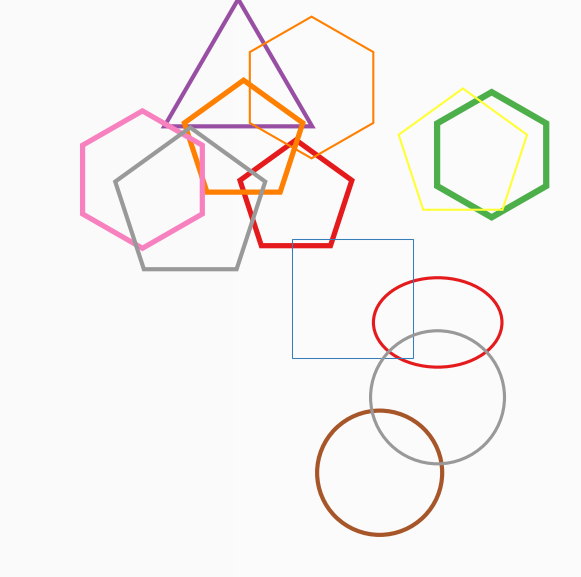[{"shape": "pentagon", "thickness": 2.5, "radius": 0.51, "center": [0.509, 0.656]}, {"shape": "oval", "thickness": 1.5, "radius": 0.55, "center": [0.753, 0.441]}, {"shape": "square", "thickness": 0.5, "radius": 0.52, "center": [0.606, 0.482]}, {"shape": "hexagon", "thickness": 3, "radius": 0.54, "center": [0.846, 0.731]}, {"shape": "triangle", "thickness": 2, "radius": 0.73, "center": [0.41, 0.854]}, {"shape": "pentagon", "thickness": 2.5, "radius": 0.54, "center": [0.419, 0.753]}, {"shape": "hexagon", "thickness": 1, "radius": 0.61, "center": [0.536, 0.848]}, {"shape": "pentagon", "thickness": 1, "radius": 0.58, "center": [0.796, 0.73]}, {"shape": "circle", "thickness": 2, "radius": 0.54, "center": [0.653, 0.181]}, {"shape": "hexagon", "thickness": 2.5, "radius": 0.59, "center": [0.245, 0.688]}, {"shape": "pentagon", "thickness": 2, "radius": 0.68, "center": [0.327, 0.643]}, {"shape": "circle", "thickness": 1.5, "radius": 0.58, "center": [0.753, 0.311]}]